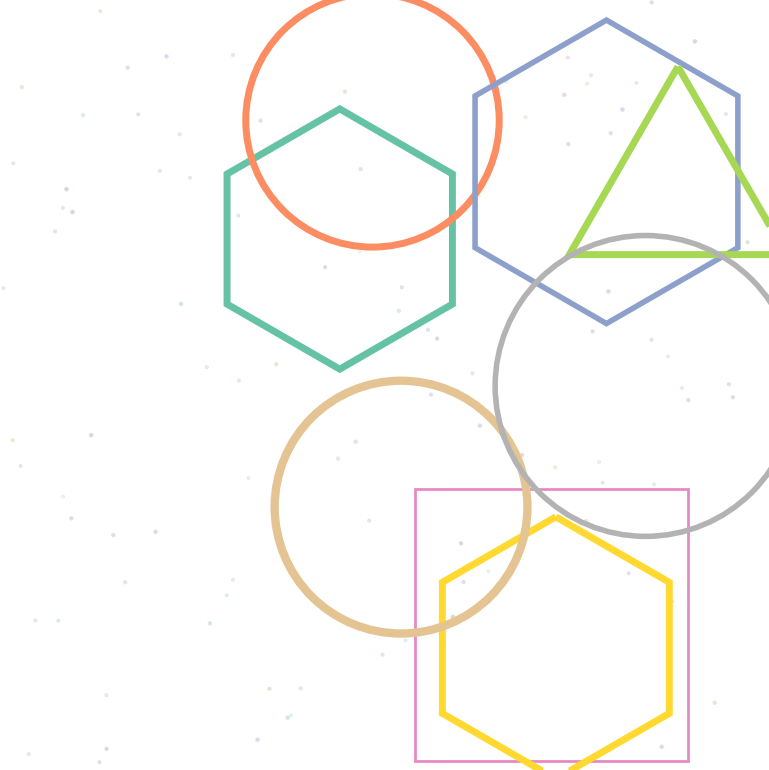[{"shape": "hexagon", "thickness": 2.5, "radius": 0.84, "center": [0.441, 0.69]}, {"shape": "circle", "thickness": 2.5, "radius": 0.82, "center": [0.484, 0.844]}, {"shape": "hexagon", "thickness": 2, "radius": 0.99, "center": [0.788, 0.777]}, {"shape": "square", "thickness": 1, "radius": 0.89, "center": [0.717, 0.188]}, {"shape": "triangle", "thickness": 2.5, "radius": 0.81, "center": [0.88, 0.751]}, {"shape": "hexagon", "thickness": 2.5, "radius": 0.85, "center": [0.722, 0.159]}, {"shape": "circle", "thickness": 3, "radius": 0.82, "center": [0.521, 0.341]}, {"shape": "circle", "thickness": 2, "radius": 0.98, "center": [0.838, 0.499]}]